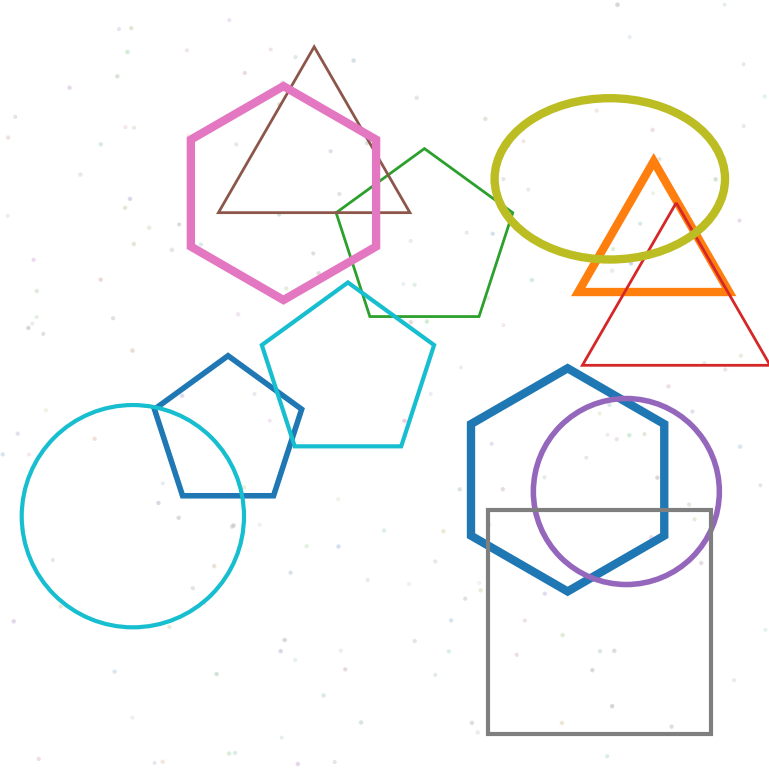[{"shape": "hexagon", "thickness": 3, "radius": 0.72, "center": [0.737, 0.377]}, {"shape": "pentagon", "thickness": 2, "radius": 0.5, "center": [0.296, 0.437]}, {"shape": "triangle", "thickness": 3, "radius": 0.57, "center": [0.849, 0.677]}, {"shape": "pentagon", "thickness": 1, "radius": 0.6, "center": [0.551, 0.686]}, {"shape": "triangle", "thickness": 1, "radius": 0.7, "center": [0.878, 0.596]}, {"shape": "circle", "thickness": 2, "radius": 0.6, "center": [0.813, 0.362]}, {"shape": "triangle", "thickness": 1, "radius": 0.72, "center": [0.408, 0.796]}, {"shape": "hexagon", "thickness": 3, "radius": 0.69, "center": [0.368, 0.749]}, {"shape": "square", "thickness": 1.5, "radius": 0.73, "center": [0.779, 0.192]}, {"shape": "oval", "thickness": 3, "radius": 0.75, "center": [0.792, 0.768]}, {"shape": "circle", "thickness": 1.5, "radius": 0.72, "center": [0.173, 0.33]}, {"shape": "pentagon", "thickness": 1.5, "radius": 0.59, "center": [0.452, 0.516]}]